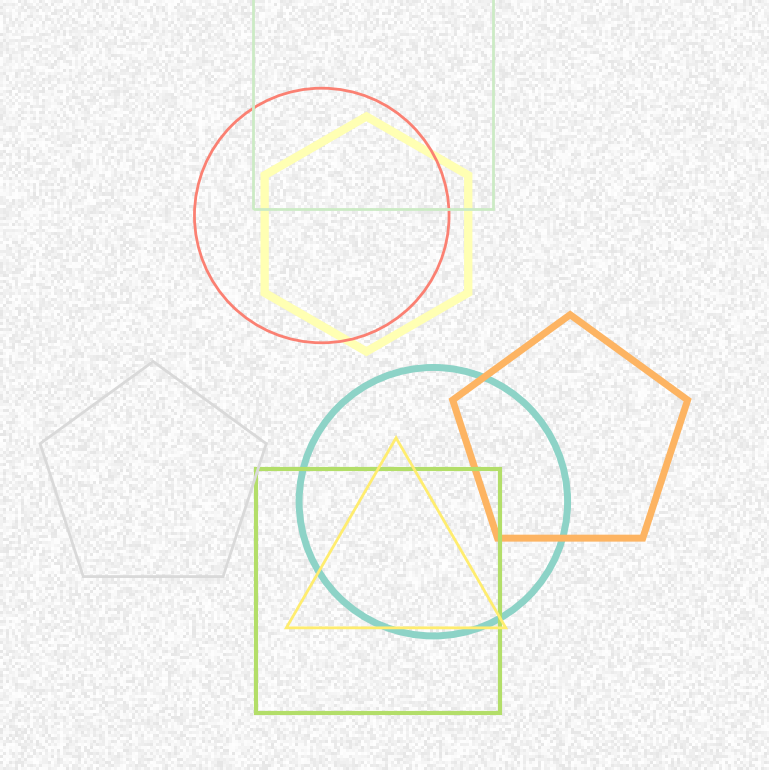[{"shape": "circle", "thickness": 2.5, "radius": 0.87, "center": [0.563, 0.348]}, {"shape": "hexagon", "thickness": 3, "radius": 0.76, "center": [0.476, 0.696]}, {"shape": "circle", "thickness": 1, "radius": 0.83, "center": [0.418, 0.72]}, {"shape": "pentagon", "thickness": 2.5, "radius": 0.8, "center": [0.74, 0.431]}, {"shape": "square", "thickness": 1.5, "radius": 0.79, "center": [0.491, 0.233]}, {"shape": "pentagon", "thickness": 1, "radius": 0.77, "center": [0.199, 0.376]}, {"shape": "square", "thickness": 1, "radius": 0.78, "center": [0.485, 0.885]}, {"shape": "triangle", "thickness": 1, "radius": 0.82, "center": [0.514, 0.267]}]